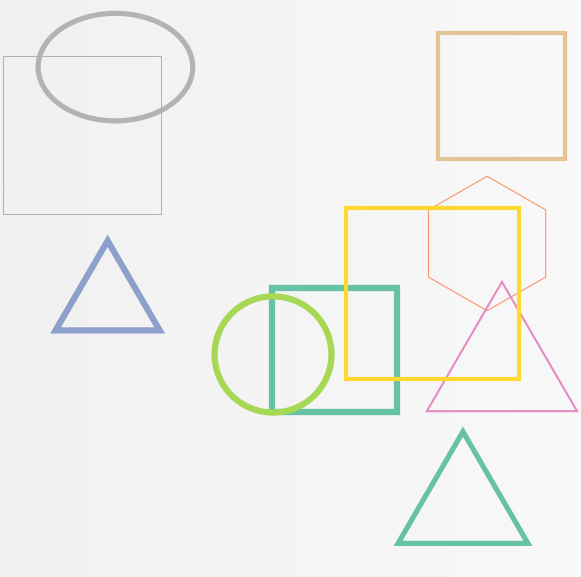[{"shape": "square", "thickness": 3, "radius": 0.54, "center": [0.576, 0.392]}, {"shape": "triangle", "thickness": 2.5, "radius": 0.64, "center": [0.797, 0.123]}, {"shape": "hexagon", "thickness": 0.5, "radius": 0.58, "center": [0.838, 0.578]}, {"shape": "triangle", "thickness": 3, "radius": 0.52, "center": [0.185, 0.479]}, {"shape": "triangle", "thickness": 1, "radius": 0.75, "center": [0.864, 0.362]}, {"shape": "circle", "thickness": 3, "radius": 0.5, "center": [0.47, 0.385]}, {"shape": "square", "thickness": 2, "radius": 0.74, "center": [0.744, 0.491]}, {"shape": "square", "thickness": 2, "radius": 0.55, "center": [0.862, 0.833]}, {"shape": "square", "thickness": 0.5, "radius": 0.68, "center": [0.142, 0.765]}, {"shape": "oval", "thickness": 2.5, "radius": 0.67, "center": [0.199, 0.883]}]